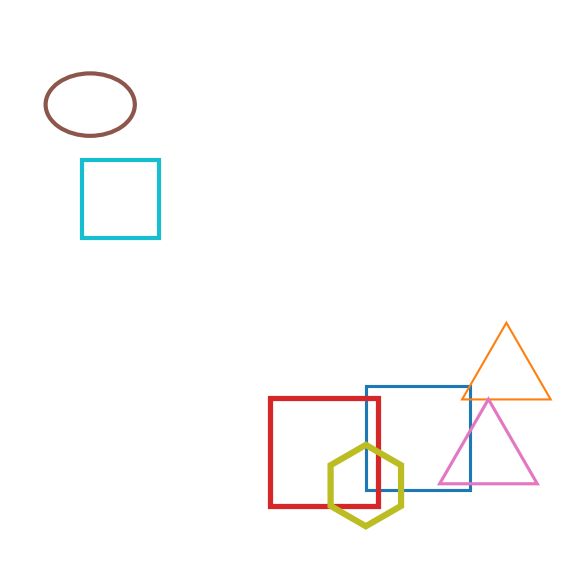[{"shape": "square", "thickness": 1.5, "radius": 0.45, "center": [0.724, 0.24]}, {"shape": "triangle", "thickness": 1, "radius": 0.44, "center": [0.877, 0.352]}, {"shape": "square", "thickness": 2.5, "radius": 0.47, "center": [0.561, 0.217]}, {"shape": "oval", "thickness": 2, "radius": 0.39, "center": [0.156, 0.818]}, {"shape": "triangle", "thickness": 1.5, "radius": 0.49, "center": [0.846, 0.21]}, {"shape": "hexagon", "thickness": 3, "radius": 0.35, "center": [0.633, 0.158]}, {"shape": "square", "thickness": 2, "radius": 0.34, "center": [0.209, 0.655]}]